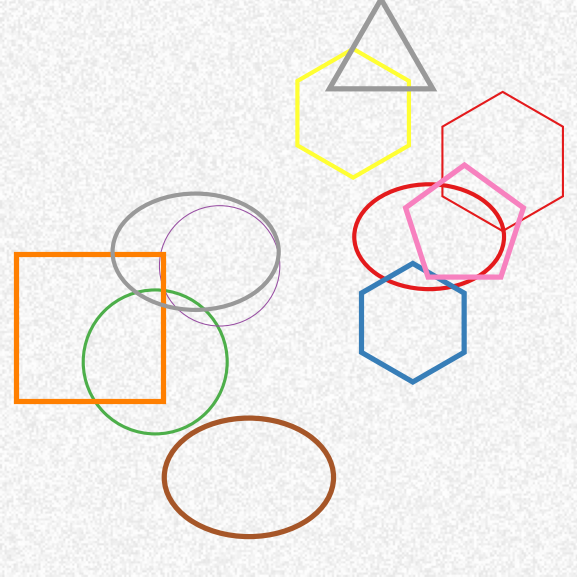[{"shape": "hexagon", "thickness": 1, "radius": 0.6, "center": [0.87, 0.72]}, {"shape": "oval", "thickness": 2, "radius": 0.65, "center": [0.743, 0.589]}, {"shape": "hexagon", "thickness": 2.5, "radius": 0.51, "center": [0.715, 0.44]}, {"shape": "circle", "thickness": 1.5, "radius": 0.62, "center": [0.269, 0.372]}, {"shape": "circle", "thickness": 0.5, "radius": 0.52, "center": [0.38, 0.539]}, {"shape": "square", "thickness": 2.5, "radius": 0.63, "center": [0.155, 0.432]}, {"shape": "hexagon", "thickness": 2, "radius": 0.56, "center": [0.612, 0.803]}, {"shape": "oval", "thickness": 2.5, "radius": 0.73, "center": [0.431, 0.173]}, {"shape": "pentagon", "thickness": 2.5, "radius": 0.54, "center": [0.804, 0.606]}, {"shape": "oval", "thickness": 2, "radius": 0.72, "center": [0.339, 0.563]}, {"shape": "triangle", "thickness": 2.5, "radius": 0.52, "center": [0.66, 0.897]}]